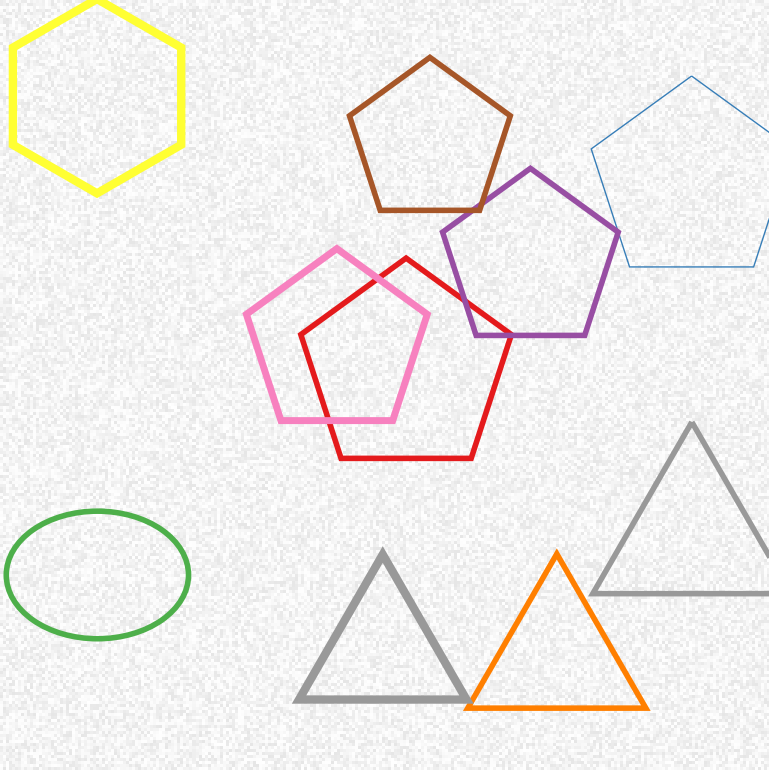[{"shape": "pentagon", "thickness": 2, "radius": 0.72, "center": [0.527, 0.521]}, {"shape": "pentagon", "thickness": 0.5, "radius": 0.69, "center": [0.898, 0.764]}, {"shape": "oval", "thickness": 2, "radius": 0.59, "center": [0.126, 0.253]}, {"shape": "pentagon", "thickness": 2, "radius": 0.6, "center": [0.689, 0.661]}, {"shape": "triangle", "thickness": 2, "radius": 0.67, "center": [0.723, 0.147]}, {"shape": "hexagon", "thickness": 3, "radius": 0.63, "center": [0.126, 0.875]}, {"shape": "pentagon", "thickness": 2, "radius": 0.55, "center": [0.558, 0.816]}, {"shape": "pentagon", "thickness": 2.5, "radius": 0.62, "center": [0.437, 0.554]}, {"shape": "triangle", "thickness": 3, "radius": 0.63, "center": [0.497, 0.154]}, {"shape": "triangle", "thickness": 2, "radius": 0.74, "center": [0.899, 0.303]}]